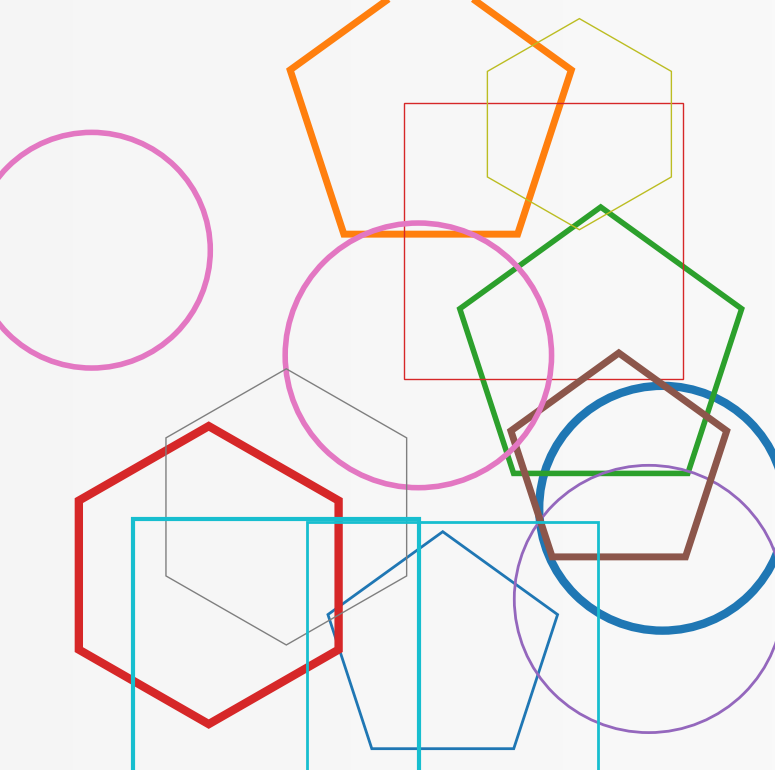[{"shape": "circle", "thickness": 3, "radius": 0.79, "center": [0.855, 0.34]}, {"shape": "pentagon", "thickness": 1, "radius": 0.78, "center": [0.571, 0.154]}, {"shape": "pentagon", "thickness": 2.5, "radius": 0.95, "center": [0.556, 0.85]}, {"shape": "pentagon", "thickness": 2, "radius": 0.96, "center": [0.775, 0.54]}, {"shape": "hexagon", "thickness": 3, "radius": 0.97, "center": [0.269, 0.253]}, {"shape": "square", "thickness": 0.5, "radius": 0.9, "center": [0.701, 0.687]}, {"shape": "circle", "thickness": 1, "radius": 0.87, "center": [0.837, 0.222]}, {"shape": "pentagon", "thickness": 2.5, "radius": 0.73, "center": [0.798, 0.395]}, {"shape": "circle", "thickness": 2, "radius": 0.77, "center": [0.118, 0.675]}, {"shape": "circle", "thickness": 2, "radius": 0.86, "center": [0.54, 0.538]}, {"shape": "hexagon", "thickness": 0.5, "radius": 0.9, "center": [0.369, 0.342]}, {"shape": "hexagon", "thickness": 0.5, "radius": 0.69, "center": [0.748, 0.839]}, {"shape": "square", "thickness": 1.5, "radius": 0.92, "center": [0.356, 0.142]}, {"shape": "square", "thickness": 1, "radius": 0.94, "center": [0.583, 0.135]}]